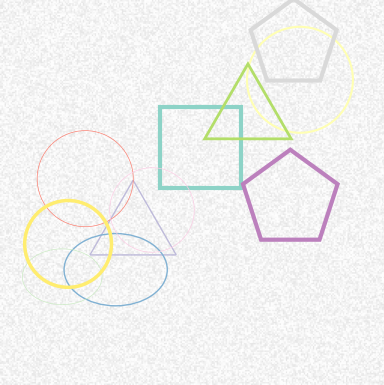[{"shape": "square", "thickness": 3, "radius": 0.53, "center": [0.522, 0.618]}, {"shape": "circle", "thickness": 1.5, "radius": 0.69, "center": [0.779, 0.793]}, {"shape": "triangle", "thickness": 1, "radius": 0.65, "center": [0.346, 0.403]}, {"shape": "circle", "thickness": 0.5, "radius": 0.62, "center": [0.221, 0.536]}, {"shape": "oval", "thickness": 1, "radius": 0.67, "center": [0.3, 0.299]}, {"shape": "triangle", "thickness": 2, "radius": 0.65, "center": [0.644, 0.704]}, {"shape": "circle", "thickness": 0.5, "radius": 0.55, "center": [0.395, 0.455]}, {"shape": "pentagon", "thickness": 3, "radius": 0.59, "center": [0.763, 0.886]}, {"shape": "pentagon", "thickness": 3, "radius": 0.65, "center": [0.754, 0.482]}, {"shape": "oval", "thickness": 0.5, "radius": 0.52, "center": [0.162, 0.281]}, {"shape": "circle", "thickness": 2.5, "radius": 0.56, "center": [0.177, 0.366]}]